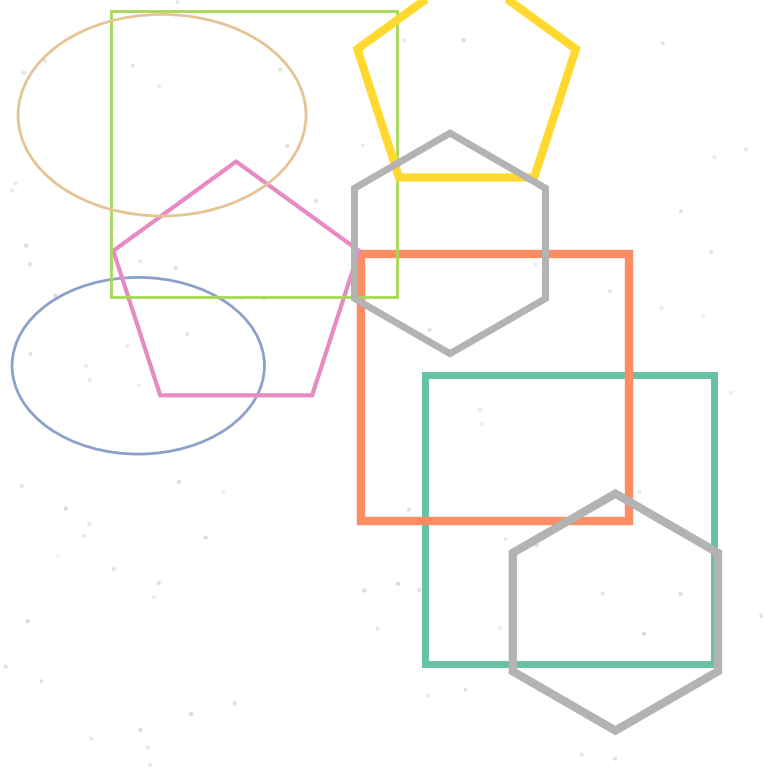[{"shape": "square", "thickness": 2.5, "radius": 0.94, "center": [0.74, 0.325]}, {"shape": "square", "thickness": 3, "radius": 0.87, "center": [0.643, 0.496]}, {"shape": "oval", "thickness": 1, "radius": 0.82, "center": [0.18, 0.525]}, {"shape": "pentagon", "thickness": 1.5, "radius": 0.84, "center": [0.307, 0.622]}, {"shape": "square", "thickness": 1, "radius": 0.93, "center": [0.33, 0.8]}, {"shape": "pentagon", "thickness": 3, "radius": 0.75, "center": [0.606, 0.89]}, {"shape": "oval", "thickness": 1, "radius": 0.94, "center": [0.21, 0.85]}, {"shape": "hexagon", "thickness": 3, "radius": 0.77, "center": [0.799, 0.205]}, {"shape": "hexagon", "thickness": 2.5, "radius": 0.72, "center": [0.584, 0.684]}]